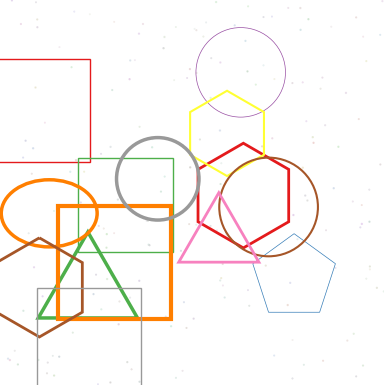[{"shape": "hexagon", "thickness": 2, "radius": 0.68, "center": [0.632, 0.492]}, {"shape": "square", "thickness": 1, "radius": 0.67, "center": [0.1, 0.713]}, {"shape": "pentagon", "thickness": 0.5, "radius": 0.56, "center": [0.764, 0.28]}, {"shape": "triangle", "thickness": 2.5, "radius": 0.74, "center": [0.228, 0.249]}, {"shape": "square", "thickness": 1, "radius": 0.61, "center": [0.326, 0.468]}, {"shape": "circle", "thickness": 0.5, "radius": 0.58, "center": [0.625, 0.812]}, {"shape": "oval", "thickness": 2.5, "radius": 0.62, "center": [0.128, 0.446]}, {"shape": "square", "thickness": 3, "radius": 0.73, "center": [0.297, 0.318]}, {"shape": "hexagon", "thickness": 1.5, "radius": 0.55, "center": [0.59, 0.654]}, {"shape": "hexagon", "thickness": 2, "radius": 0.64, "center": [0.102, 0.254]}, {"shape": "circle", "thickness": 1.5, "radius": 0.64, "center": [0.698, 0.462]}, {"shape": "triangle", "thickness": 2, "radius": 0.6, "center": [0.568, 0.379]}, {"shape": "square", "thickness": 1, "radius": 0.67, "center": [0.231, 0.116]}, {"shape": "circle", "thickness": 2.5, "radius": 0.54, "center": [0.41, 0.536]}]